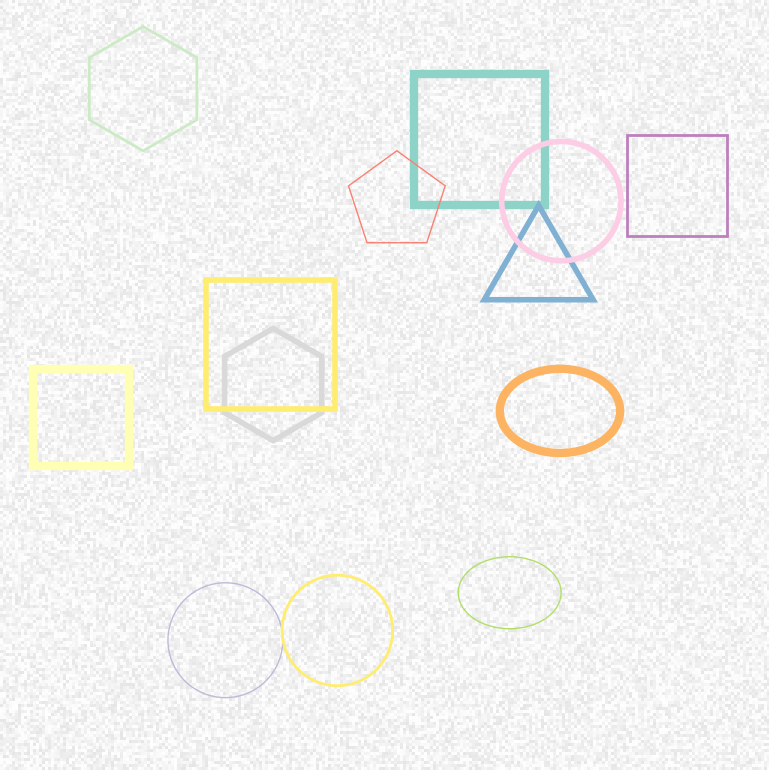[{"shape": "square", "thickness": 3, "radius": 0.42, "center": [0.623, 0.818]}, {"shape": "square", "thickness": 3, "radius": 0.31, "center": [0.105, 0.458]}, {"shape": "circle", "thickness": 0.5, "radius": 0.37, "center": [0.293, 0.169]}, {"shape": "pentagon", "thickness": 0.5, "radius": 0.33, "center": [0.515, 0.738]}, {"shape": "triangle", "thickness": 2, "radius": 0.41, "center": [0.7, 0.652]}, {"shape": "oval", "thickness": 3, "radius": 0.39, "center": [0.727, 0.466]}, {"shape": "oval", "thickness": 0.5, "radius": 0.33, "center": [0.662, 0.23]}, {"shape": "circle", "thickness": 2, "radius": 0.39, "center": [0.729, 0.739]}, {"shape": "hexagon", "thickness": 2, "radius": 0.36, "center": [0.355, 0.501]}, {"shape": "square", "thickness": 1, "radius": 0.33, "center": [0.879, 0.759]}, {"shape": "hexagon", "thickness": 1, "radius": 0.4, "center": [0.186, 0.885]}, {"shape": "square", "thickness": 2, "radius": 0.42, "center": [0.351, 0.553]}, {"shape": "circle", "thickness": 1, "radius": 0.36, "center": [0.438, 0.181]}]